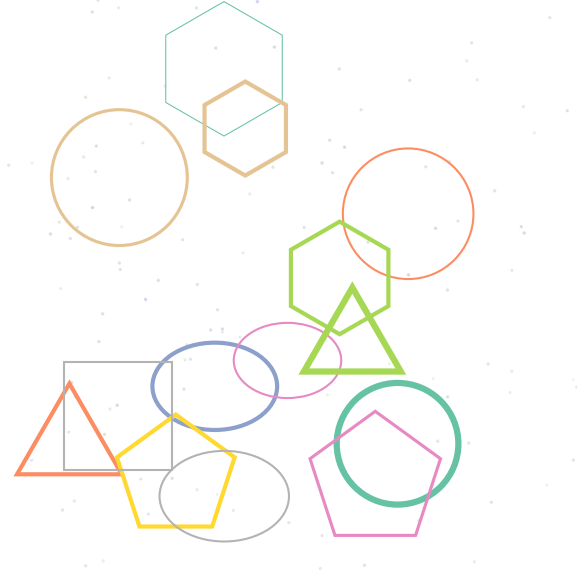[{"shape": "circle", "thickness": 3, "radius": 0.53, "center": [0.688, 0.231]}, {"shape": "hexagon", "thickness": 0.5, "radius": 0.58, "center": [0.388, 0.88]}, {"shape": "circle", "thickness": 1, "radius": 0.57, "center": [0.707, 0.629]}, {"shape": "triangle", "thickness": 2, "radius": 0.52, "center": [0.12, 0.23]}, {"shape": "oval", "thickness": 2, "radius": 0.54, "center": [0.372, 0.33]}, {"shape": "pentagon", "thickness": 1.5, "radius": 0.59, "center": [0.65, 0.168]}, {"shape": "oval", "thickness": 1, "radius": 0.47, "center": [0.498, 0.375]}, {"shape": "triangle", "thickness": 3, "radius": 0.48, "center": [0.61, 0.404]}, {"shape": "hexagon", "thickness": 2, "radius": 0.49, "center": [0.588, 0.518]}, {"shape": "pentagon", "thickness": 2, "radius": 0.54, "center": [0.304, 0.174]}, {"shape": "circle", "thickness": 1.5, "radius": 0.59, "center": [0.207, 0.692]}, {"shape": "hexagon", "thickness": 2, "radius": 0.41, "center": [0.425, 0.777]}, {"shape": "oval", "thickness": 1, "radius": 0.56, "center": [0.388, 0.14]}, {"shape": "square", "thickness": 1, "radius": 0.47, "center": [0.204, 0.279]}]